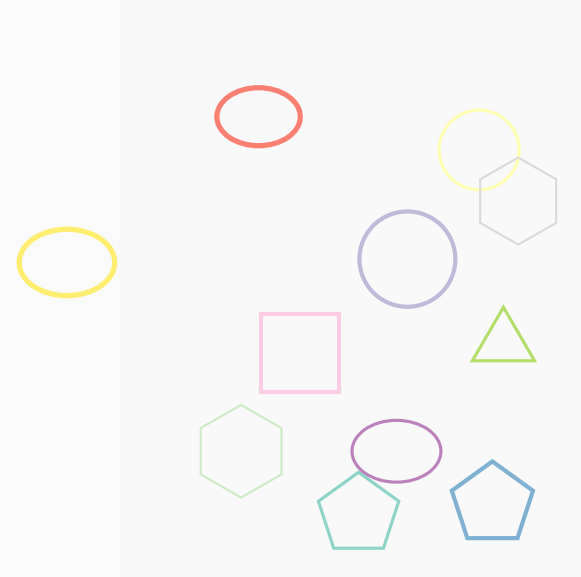[{"shape": "pentagon", "thickness": 1.5, "radius": 0.36, "center": [0.617, 0.109]}, {"shape": "circle", "thickness": 1.5, "radius": 0.34, "center": [0.824, 0.74]}, {"shape": "circle", "thickness": 2, "radius": 0.41, "center": [0.701, 0.55]}, {"shape": "oval", "thickness": 2.5, "radius": 0.36, "center": [0.445, 0.797]}, {"shape": "pentagon", "thickness": 2, "radius": 0.37, "center": [0.847, 0.127]}, {"shape": "triangle", "thickness": 1.5, "radius": 0.31, "center": [0.866, 0.405]}, {"shape": "square", "thickness": 2, "radius": 0.34, "center": [0.516, 0.387]}, {"shape": "hexagon", "thickness": 1, "radius": 0.38, "center": [0.892, 0.651]}, {"shape": "oval", "thickness": 1.5, "radius": 0.38, "center": [0.682, 0.218]}, {"shape": "hexagon", "thickness": 1, "radius": 0.4, "center": [0.415, 0.218]}, {"shape": "oval", "thickness": 2.5, "radius": 0.41, "center": [0.115, 0.545]}]